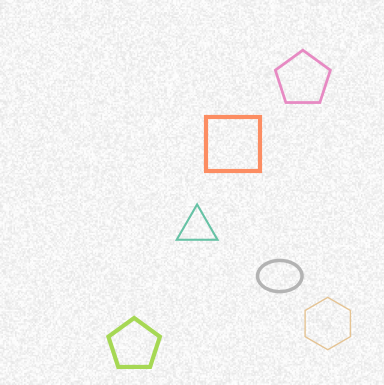[{"shape": "triangle", "thickness": 1.5, "radius": 0.31, "center": [0.512, 0.408]}, {"shape": "square", "thickness": 3, "radius": 0.35, "center": [0.605, 0.626]}, {"shape": "pentagon", "thickness": 2, "radius": 0.38, "center": [0.787, 0.794]}, {"shape": "pentagon", "thickness": 3, "radius": 0.35, "center": [0.348, 0.104]}, {"shape": "hexagon", "thickness": 1, "radius": 0.34, "center": [0.851, 0.16]}, {"shape": "oval", "thickness": 2.5, "radius": 0.29, "center": [0.727, 0.283]}]